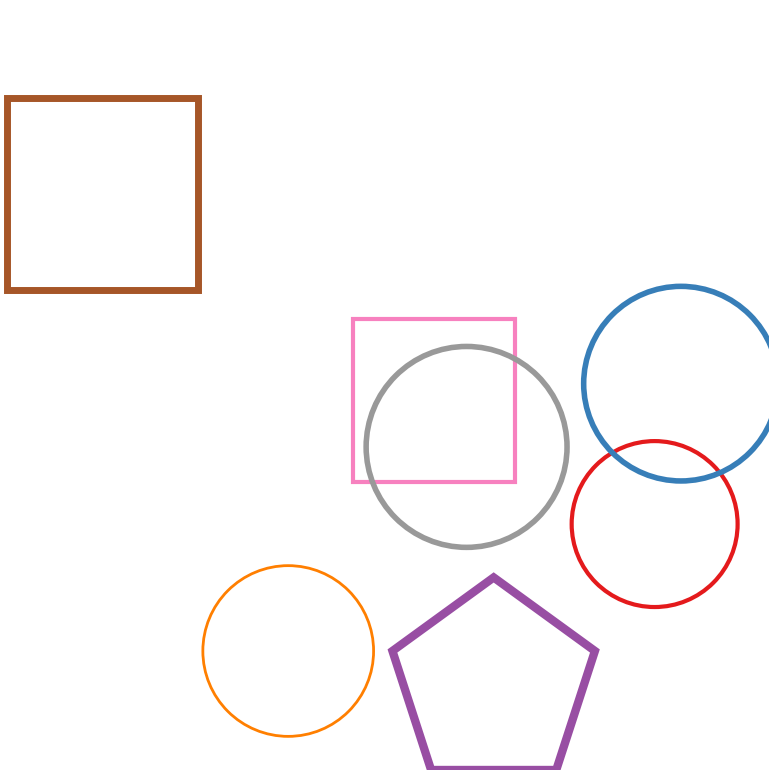[{"shape": "circle", "thickness": 1.5, "radius": 0.54, "center": [0.85, 0.319]}, {"shape": "circle", "thickness": 2, "radius": 0.63, "center": [0.884, 0.502]}, {"shape": "pentagon", "thickness": 3, "radius": 0.69, "center": [0.641, 0.112]}, {"shape": "circle", "thickness": 1, "radius": 0.55, "center": [0.374, 0.155]}, {"shape": "square", "thickness": 2.5, "radius": 0.62, "center": [0.133, 0.748]}, {"shape": "square", "thickness": 1.5, "radius": 0.53, "center": [0.563, 0.48]}, {"shape": "circle", "thickness": 2, "radius": 0.65, "center": [0.606, 0.42]}]